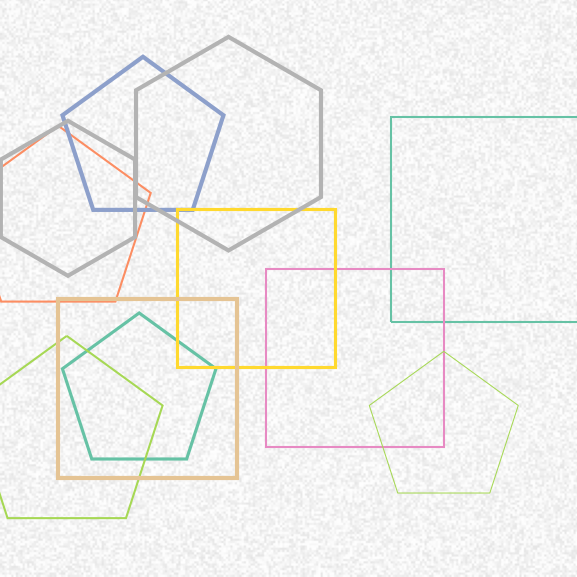[{"shape": "pentagon", "thickness": 1.5, "radius": 0.7, "center": [0.241, 0.317]}, {"shape": "square", "thickness": 1, "radius": 0.89, "center": [0.855, 0.619]}, {"shape": "pentagon", "thickness": 1, "radius": 0.84, "center": [0.101, 0.613]}, {"shape": "pentagon", "thickness": 2, "radius": 0.73, "center": [0.248, 0.754]}, {"shape": "square", "thickness": 1, "radius": 0.77, "center": [0.615, 0.379]}, {"shape": "pentagon", "thickness": 1, "radius": 0.87, "center": [0.116, 0.243]}, {"shape": "pentagon", "thickness": 0.5, "radius": 0.68, "center": [0.768, 0.255]}, {"shape": "square", "thickness": 1.5, "radius": 0.68, "center": [0.443, 0.501]}, {"shape": "square", "thickness": 2, "radius": 0.78, "center": [0.255, 0.327]}, {"shape": "hexagon", "thickness": 2, "radius": 0.92, "center": [0.396, 0.75]}, {"shape": "hexagon", "thickness": 2, "radius": 0.67, "center": [0.118, 0.656]}]